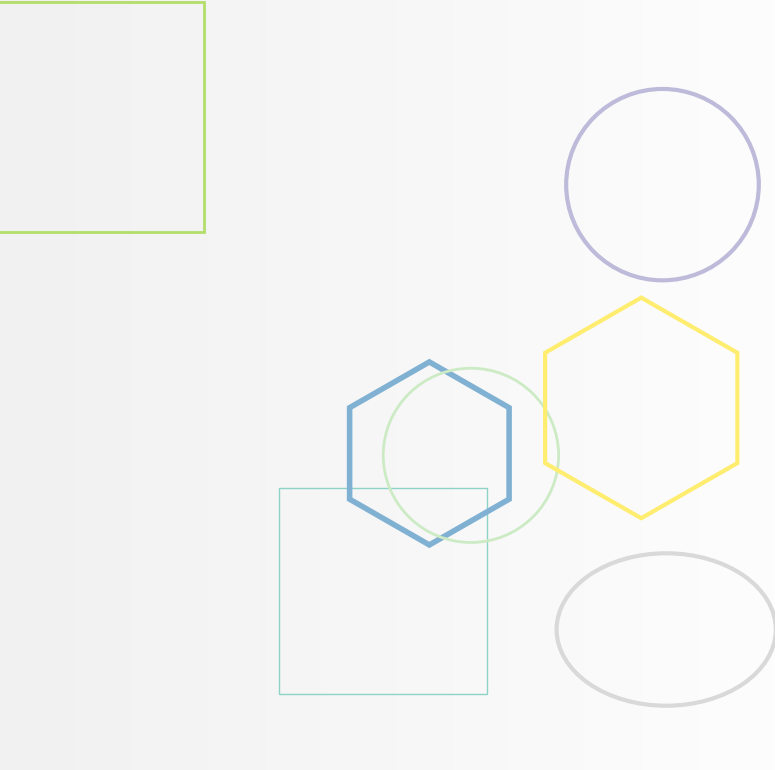[{"shape": "square", "thickness": 0.5, "radius": 0.67, "center": [0.494, 0.232]}, {"shape": "circle", "thickness": 1.5, "radius": 0.62, "center": [0.855, 0.76]}, {"shape": "hexagon", "thickness": 2, "radius": 0.59, "center": [0.554, 0.411]}, {"shape": "square", "thickness": 1, "radius": 0.75, "center": [0.114, 0.848]}, {"shape": "oval", "thickness": 1.5, "radius": 0.71, "center": [0.86, 0.182]}, {"shape": "circle", "thickness": 1, "radius": 0.57, "center": [0.608, 0.409]}, {"shape": "hexagon", "thickness": 1.5, "radius": 0.72, "center": [0.827, 0.47]}]